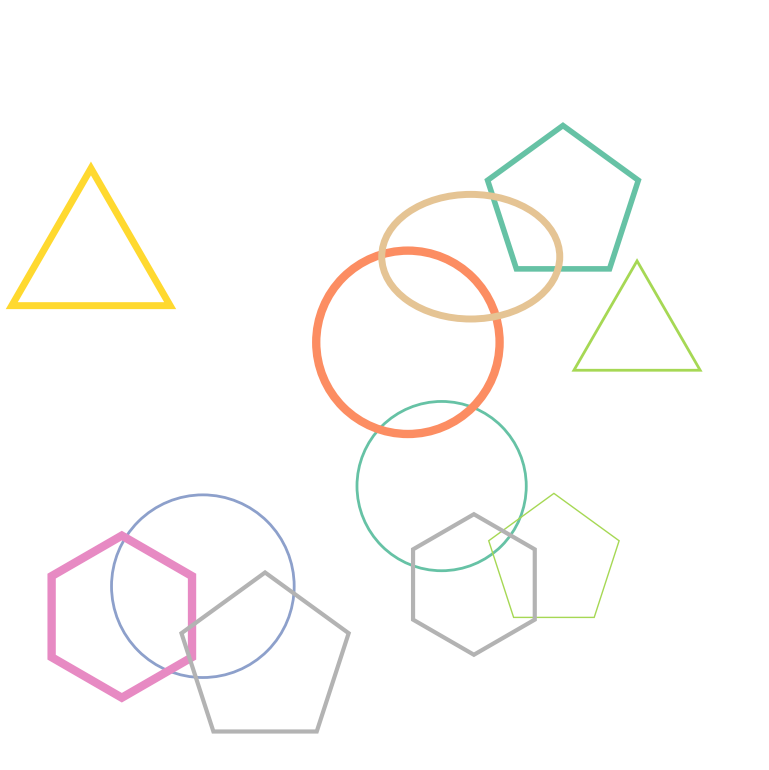[{"shape": "pentagon", "thickness": 2, "radius": 0.51, "center": [0.731, 0.734]}, {"shape": "circle", "thickness": 1, "radius": 0.55, "center": [0.574, 0.369]}, {"shape": "circle", "thickness": 3, "radius": 0.6, "center": [0.53, 0.555]}, {"shape": "circle", "thickness": 1, "radius": 0.59, "center": [0.263, 0.239]}, {"shape": "hexagon", "thickness": 3, "radius": 0.53, "center": [0.158, 0.199]}, {"shape": "triangle", "thickness": 1, "radius": 0.47, "center": [0.827, 0.566]}, {"shape": "pentagon", "thickness": 0.5, "radius": 0.45, "center": [0.719, 0.27]}, {"shape": "triangle", "thickness": 2.5, "radius": 0.59, "center": [0.118, 0.662]}, {"shape": "oval", "thickness": 2.5, "radius": 0.58, "center": [0.611, 0.667]}, {"shape": "hexagon", "thickness": 1.5, "radius": 0.46, "center": [0.615, 0.241]}, {"shape": "pentagon", "thickness": 1.5, "radius": 0.57, "center": [0.344, 0.142]}]